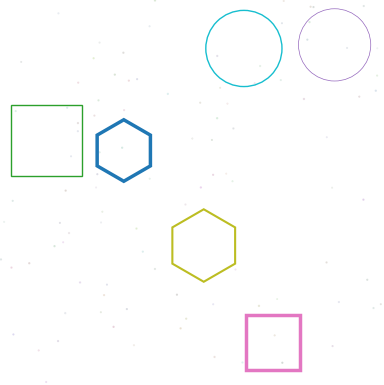[{"shape": "hexagon", "thickness": 2.5, "radius": 0.4, "center": [0.322, 0.609]}, {"shape": "square", "thickness": 1, "radius": 0.46, "center": [0.12, 0.634]}, {"shape": "circle", "thickness": 0.5, "radius": 0.47, "center": [0.869, 0.883]}, {"shape": "square", "thickness": 2.5, "radius": 0.35, "center": [0.709, 0.11]}, {"shape": "hexagon", "thickness": 1.5, "radius": 0.47, "center": [0.529, 0.362]}, {"shape": "circle", "thickness": 1, "radius": 0.49, "center": [0.633, 0.874]}]